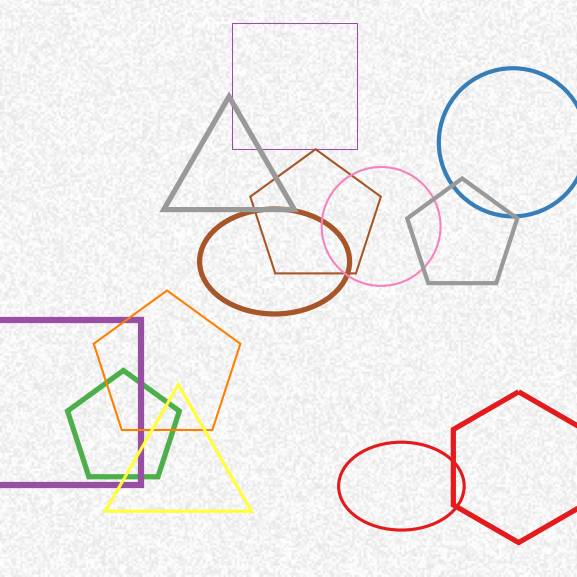[{"shape": "oval", "thickness": 1.5, "radius": 0.54, "center": [0.695, 0.157]}, {"shape": "hexagon", "thickness": 2.5, "radius": 0.65, "center": [0.898, 0.19]}, {"shape": "circle", "thickness": 2, "radius": 0.64, "center": [0.888, 0.753]}, {"shape": "pentagon", "thickness": 2.5, "radius": 0.51, "center": [0.214, 0.256]}, {"shape": "square", "thickness": 3, "radius": 0.72, "center": [0.101, 0.303]}, {"shape": "square", "thickness": 0.5, "radius": 0.55, "center": [0.51, 0.851]}, {"shape": "pentagon", "thickness": 1, "radius": 0.67, "center": [0.289, 0.363]}, {"shape": "triangle", "thickness": 1.5, "radius": 0.73, "center": [0.309, 0.187]}, {"shape": "pentagon", "thickness": 1, "radius": 0.59, "center": [0.546, 0.622]}, {"shape": "oval", "thickness": 2.5, "radius": 0.65, "center": [0.475, 0.546]}, {"shape": "circle", "thickness": 1, "radius": 0.51, "center": [0.66, 0.607]}, {"shape": "pentagon", "thickness": 2, "radius": 0.5, "center": [0.8, 0.59]}, {"shape": "triangle", "thickness": 2.5, "radius": 0.65, "center": [0.397, 0.701]}]